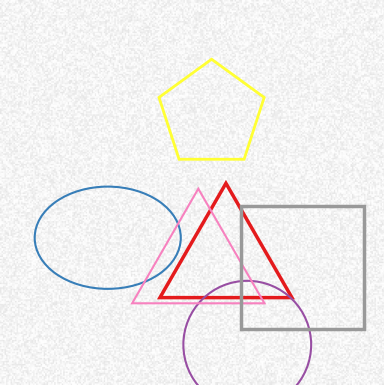[{"shape": "triangle", "thickness": 2.5, "radius": 0.99, "center": [0.587, 0.326]}, {"shape": "oval", "thickness": 1.5, "radius": 0.95, "center": [0.28, 0.383]}, {"shape": "circle", "thickness": 1.5, "radius": 0.83, "center": [0.642, 0.105]}, {"shape": "pentagon", "thickness": 2, "radius": 0.72, "center": [0.55, 0.703]}, {"shape": "triangle", "thickness": 1.5, "radius": 0.99, "center": [0.515, 0.311]}, {"shape": "square", "thickness": 2.5, "radius": 0.8, "center": [0.785, 0.305]}]